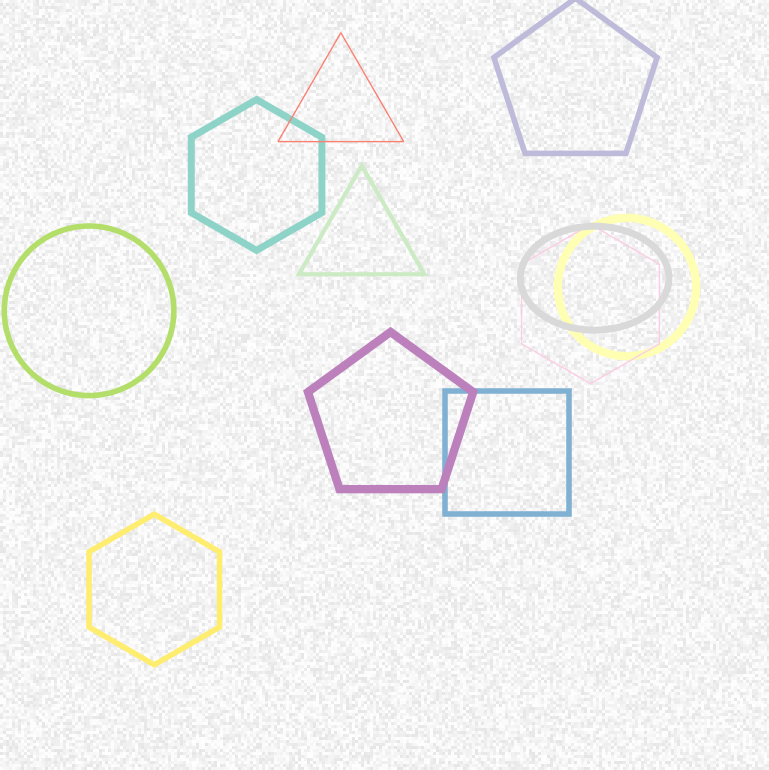[{"shape": "hexagon", "thickness": 2.5, "radius": 0.49, "center": [0.333, 0.773]}, {"shape": "circle", "thickness": 3, "radius": 0.45, "center": [0.814, 0.627]}, {"shape": "pentagon", "thickness": 2, "radius": 0.56, "center": [0.747, 0.891]}, {"shape": "triangle", "thickness": 0.5, "radius": 0.47, "center": [0.443, 0.863]}, {"shape": "square", "thickness": 2, "radius": 0.4, "center": [0.659, 0.412]}, {"shape": "circle", "thickness": 2, "radius": 0.55, "center": [0.116, 0.596]}, {"shape": "hexagon", "thickness": 0.5, "radius": 0.52, "center": [0.767, 0.605]}, {"shape": "oval", "thickness": 2.5, "radius": 0.48, "center": [0.772, 0.639]}, {"shape": "pentagon", "thickness": 3, "radius": 0.56, "center": [0.507, 0.456]}, {"shape": "triangle", "thickness": 1.5, "radius": 0.47, "center": [0.47, 0.691]}, {"shape": "hexagon", "thickness": 2, "radius": 0.49, "center": [0.2, 0.234]}]